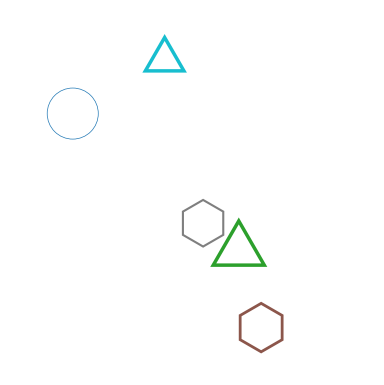[{"shape": "circle", "thickness": 0.5, "radius": 0.33, "center": [0.189, 0.705]}, {"shape": "triangle", "thickness": 2.5, "radius": 0.38, "center": [0.62, 0.35]}, {"shape": "hexagon", "thickness": 2, "radius": 0.31, "center": [0.678, 0.149]}, {"shape": "hexagon", "thickness": 1.5, "radius": 0.3, "center": [0.528, 0.42]}, {"shape": "triangle", "thickness": 2.5, "radius": 0.29, "center": [0.428, 0.845]}]